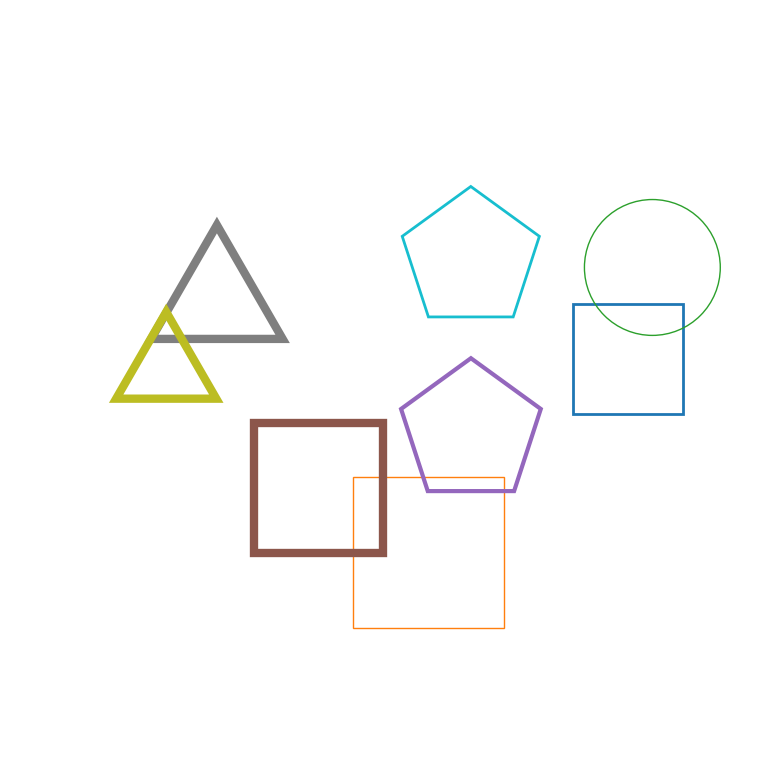[{"shape": "square", "thickness": 1, "radius": 0.36, "center": [0.815, 0.533]}, {"shape": "square", "thickness": 0.5, "radius": 0.49, "center": [0.557, 0.282]}, {"shape": "circle", "thickness": 0.5, "radius": 0.44, "center": [0.847, 0.653]}, {"shape": "pentagon", "thickness": 1.5, "radius": 0.48, "center": [0.612, 0.439]}, {"shape": "square", "thickness": 3, "radius": 0.42, "center": [0.414, 0.366]}, {"shape": "triangle", "thickness": 3, "radius": 0.49, "center": [0.282, 0.609]}, {"shape": "triangle", "thickness": 3, "radius": 0.38, "center": [0.216, 0.52]}, {"shape": "pentagon", "thickness": 1, "radius": 0.47, "center": [0.611, 0.664]}]